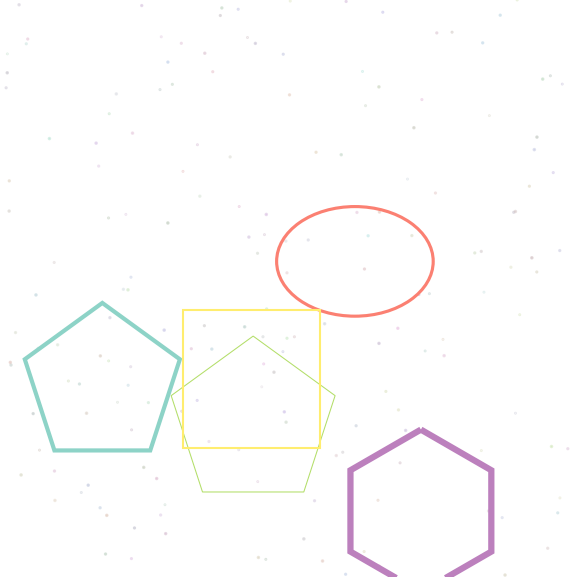[{"shape": "pentagon", "thickness": 2, "radius": 0.71, "center": [0.177, 0.333]}, {"shape": "oval", "thickness": 1.5, "radius": 0.68, "center": [0.615, 0.547]}, {"shape": "pentagon", "thickness": 0.5, "radius": 0.75, "center": [0.438, 0.268]}, {"shape": "hexagon", "thickness": 3, "radius": 0.7, "center": [0.729, 0.114]}, {"shape": "square", "thickness": 1, "radius": 0.6, "center": [0.436, 0.343]}]